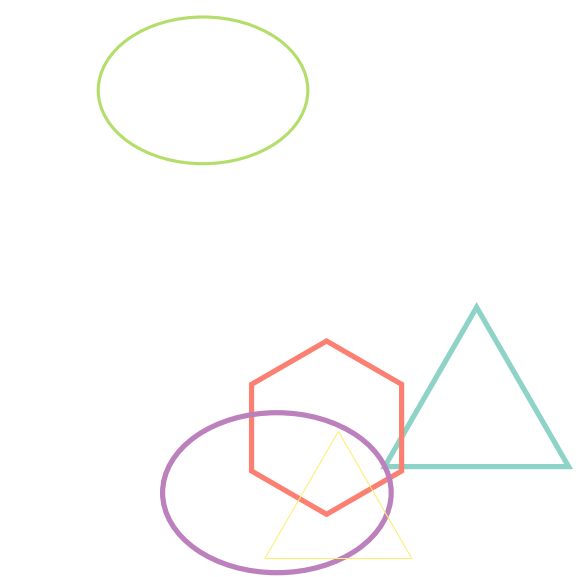[{"shape": "triangle", "thickness": 2.5, "radius": 0.92, "center": [0.825, 0.283]}, {"shape": "hexagon", "thickness": 2.5, "radius": 0.75, "center": [0.566, 0.259]}, {"shape": "oval", "thickness": 1.5, "radius": 0.91, "center": [0.352, 0.843]}, {"shape": "oval", "thickness": 2.5, "radius": 0.99, "center": [0.479, 0.146]}, {"shape": "triangle", "thickness": 0.5, "radius": 0.73, "center": [0.586, 0.105]}]